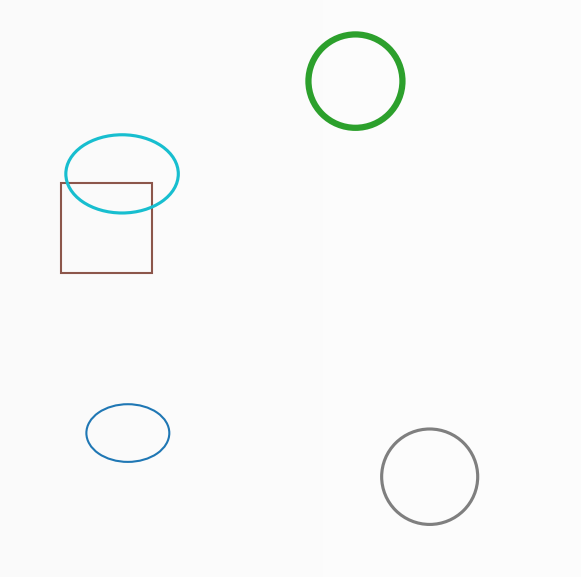[{"shape": "oval", "thickness": 1, "radius": 0.36, "center": [0.22, 0.249]}, {"shape": "circle", "thickness": 3, "radius": 0.4, "center": [0.612, 0.859]}, {"shape": "square", "thickness": 1, "radius": 0.39, "center": [0.184, 0.604]}, {"shape": "circle", "thickness": 1.5, "radius": 0.41, "center": [0.739, 0.174]}, {"shape": "oval", "thickness": 1.5, "radius": 0.48, "center": [0.21, 0.698]}]